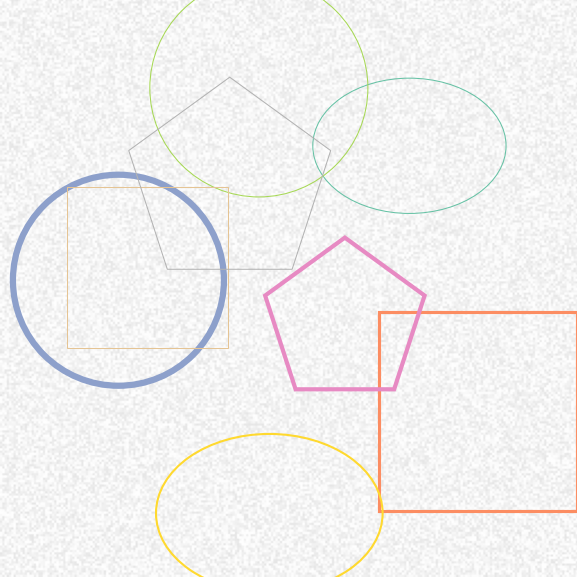[{"shape": "oval", "thickness": 0.5, "radius": 0.84, "center": [0.709, 0.747]}, {"shape": "square", "thickness": 1.5, "radius": 0.86, "center": [0.828, 0.286]}, {"shape": "circle", "thickness": 3, "radius": 0.91, "center": [0.205, 0.514]}, {"shape": "pentagon", "thickness": 2, "radius": 0.73, "center": [0.597, 0.442]}, {"shape": "circle", "thickness": 0.5, "radius": 0.94, "center": [0.448, 0.847]}, {"shape": "oval", "thickness": 1, "radius": 0.98, "center": [0.466, 0.11]}, {"shape": "square", "thickness": 0.5, "radius": 0.7, "center": [0.255, 0.535]}, {"shape": "pentagon", "thickness": 0.5, "radius": 0.92, "center": [0.398, 0.682]}]